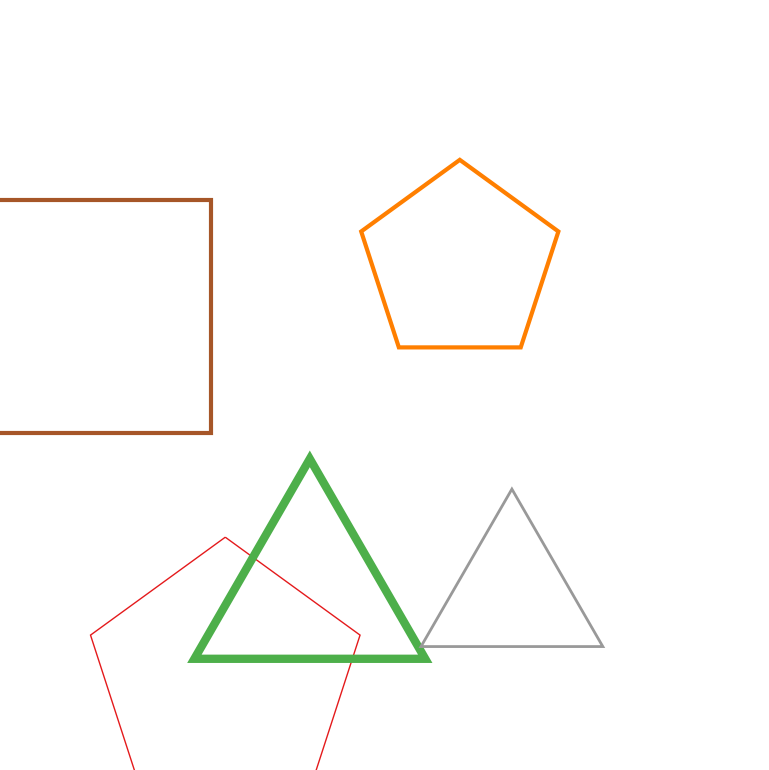[{"shape": "pentagon", "thickness": 0.5, "radius": 0.92, "center": [0.293, 0.118]}, {"shape": "triangle", "thickness": 3, "radius": 0.87, "center": [0.402, 0.231]}, {"shape": "pentagon", "thickness": 1.5, "radius": 0.67, "center": [0.597, 0.658]}, {"shape": "square", "thickness": 1.5, "radius": 0.76, "center": [0.123, 0.589]}, {"shape": "triangle", "thickness": 1, "radius": 0.68, "center": [0.665, 0.228]}]